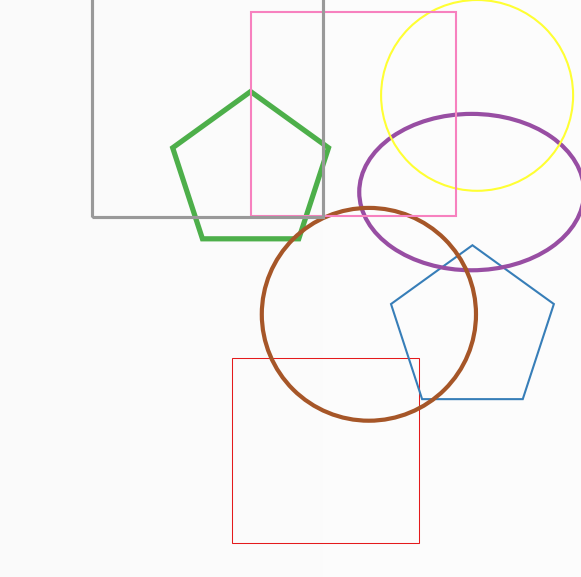[{"shape": "square", "thickness": 0.5, "radius": 0.8, "center": [0.56, 0.219]}, {"shape": "pentagon", "thickness": 1, "radius": 0.74, "center": [0.813, 0.427]}, {"shape": "pentagon", "thickness": 2.5, "radius": 0.7, "center": [0.431, 0.7]}, {"shape": "oval", "thickness": 2, "radius": 0.97, "center": [0.811, 0.667]}, {"shape": "circle", "thickness": 1, "radius": 0.83, "center": [0.821, 0.834]}, {"shape": "circle", "thickness": 2, "radius": 0.92, "center": [0.635, 0.455]}, {"shape": "square", "thickness": 1, "radius": 0.88, "center": [0.609, 0.801]}, {"shape": "square", "thickness": 1.5, "radius": 0.99, "center": [0.357, 0.822]}]